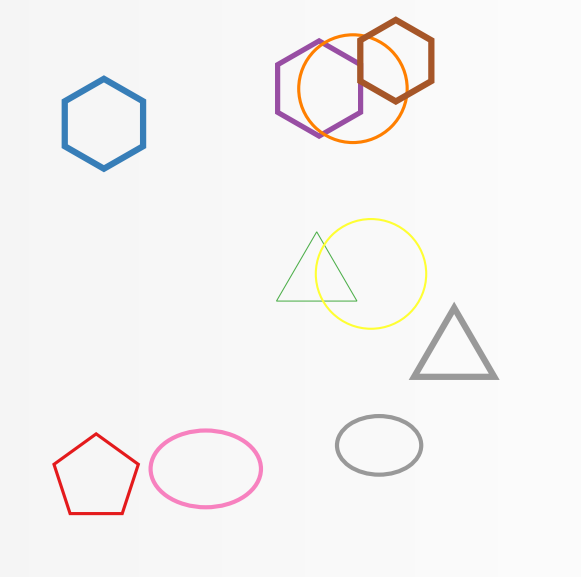[{"shape": "pentagon", "thickness": 1.5, "radius": 0.38, "center": [0.165, 0.172]}, {"shape": "hexagon", "thickness": 3, "radius": 0.39, "center": [0.179, 0.785]}, {"shape": "triangle", "thickness": 0.5, "radius": 0.4, "center": [0.545, 0.518]}, {"shape": "hexagon", "thickness": 2.5, "radius": 0.41, "center": [0.549, 0.846]}, {"shape": "circle", "thickness": 1.5, "radius": 0.47, "center": [0.607, 0.846]}, {"shape": "circle", "thickness": 1, "radius": 0.47, "center": [0.638, 0.525]}, {"shape": "hexagon", "thickness": 3, "radius": 0.35, "center": [0.681, 0.894]}, {"shape": "oval", "thickness": 2, "radius": 0.47, "center": [0.354, 0.187]}, {"shape": "triangle", "thickness": 3, "radius": 0.4, "center": [0.781, 0.386]}, {"shape": "oval", "thickness": 2, "radius": 0.36, "center": [0.652, 0.228]}]